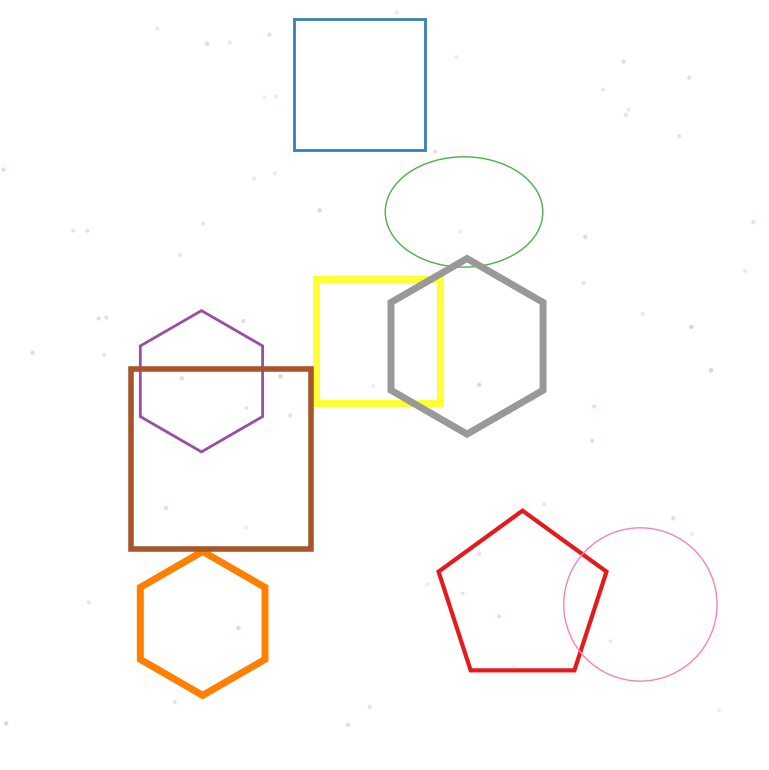[{"shape": "pentagon", "thickness": 1.5, "radius": 0.57, "center": [0.679, 0.222]}, {"shape": "square", "thickness": 1, "radius": 0.43, "center": [0.466, 0.89]}, {"shape": "oval", "thickness": 0.5, "radius": 0.51, "center": [0.603, 0.725]}, {"shape": "hexagon", "thickness": 1, "radius": 0.46, "center": [0.262, 0.505]}, {"shape": "hexagon", "thickness": 2.5, "radius": 0.47, "center": [0.263, 0.19]}, {"shape": "square", "thickness": 2.5, "radius": 0.4, "center": [0.491, 0.557]}, {"shape": "square", "thickness": 2, "radius": 0.58, "center": [0.287, 0.404]}, {"shape": "circle", "thickness": 0.5, "radius": 0.5, "center": [0.832, 0.215]}, {"shape": "hexagon", "thickness": 2.5, "radius": 0.57, "center": [0.607, 0.55]}]